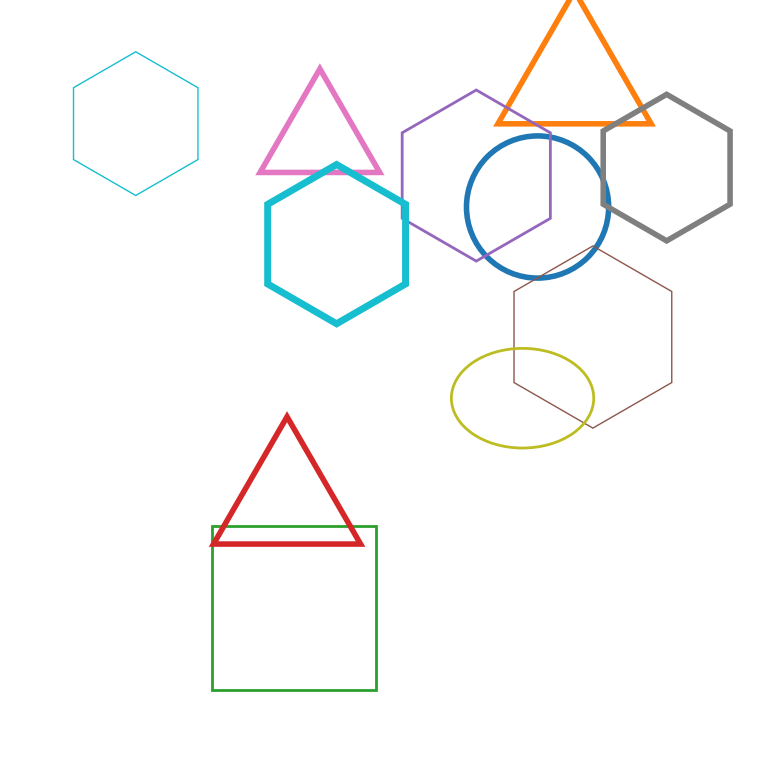[{"shape": "circle", "thickness": 2, "radius": 0.46, "center": [0.698, 0.731]}, {"shape": "triangle", "thickness": 2, "radius": 0.57, "center": [0.746, 0.897]}, {"shape": "square", "thickness": 1, "radius": 0.53, "center": [0.382, 0.21]}, {"shape": "triangle", "thickness": 2, "radius": 0.55, "center": [0.373, 0.349]}, {"shape": "hexagon", "thickness": 1, "radius": 0.56, "center": [0.619, 0.772]}, {"shape": "hexagon", "thickness": 0.5, "radius": 0.59, "center": [0.77, 0.562]}, {"shape": "triangle", "thickness": 2, "radius": 0.45, "center": [0.415, 0.821]}, {"shape": "hexagon", "thickness": 2, "radius": 0.48, "center": [0.866, 0.782]}, {"shape": "oval", "thickness": 1, "radius": 0.46, "center": [0.679, 0.483]}, {"shape": "hexagon", "thickness": 0.5, "radius": 0.47, "center": [0.176, 0.839]}, {"shape": "hexagon", "thickness": 2.5, "radius": 0.52, "center": [0.437, 0.683]}]